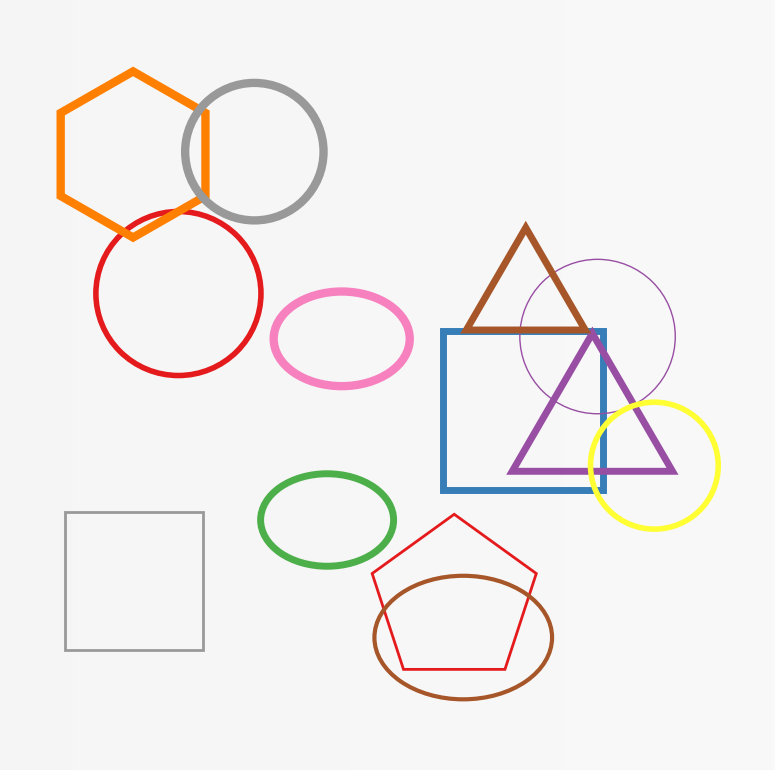[{"shape": "pentagon", "thickness": 1, "radius": 0.56, "center": [0.586, 0.221]}, {"shape": "circle", "thickness": 2, "radius": 0.53, "center": [0.23, 0.619]}, {"shape": "square", "thickness": 2.5, "radius": 0.52, "center": [0.675, 0.467]}, {"shape": "oval", "thickness": 2.5, "radius": 0.43, "center": [0.422, 0.325]}, {"shape": "circle", "thickness": 0.5, "radius": 0.5, "center": [0.771, 0.563]}, {"shape": "triangle", "thickness": 2.5, "radius": 0.6, "center": [0.764, 0.448]}, {"shape": "hexagon", "thickness": 3, "radius": 0.54, "center": [0.172, 0.799]}, {"shape": "circle", "thickness": 2, "radius": 0.41, "center": [0.844, 0.395]}, {"shape": "triangle", "thickness": 2.5, "radius": 0.44, "center": [0.678, 0.616]}, {"shape": "oval", "thickness": 1.5, "radius": 0.57, "center": [0.598, 0.172]}, {"shape": "oval", "thickness": 3, "radius": 0.44, "center": [0.441, 0.56]}, {"shape": "circle", "thickness": 3, "radius": 0.45, "center": [0.328, 0.803]}, {"shape": "square", "thickness": 1, "radius": 0.45, "center": [0.173, 0.246]}]